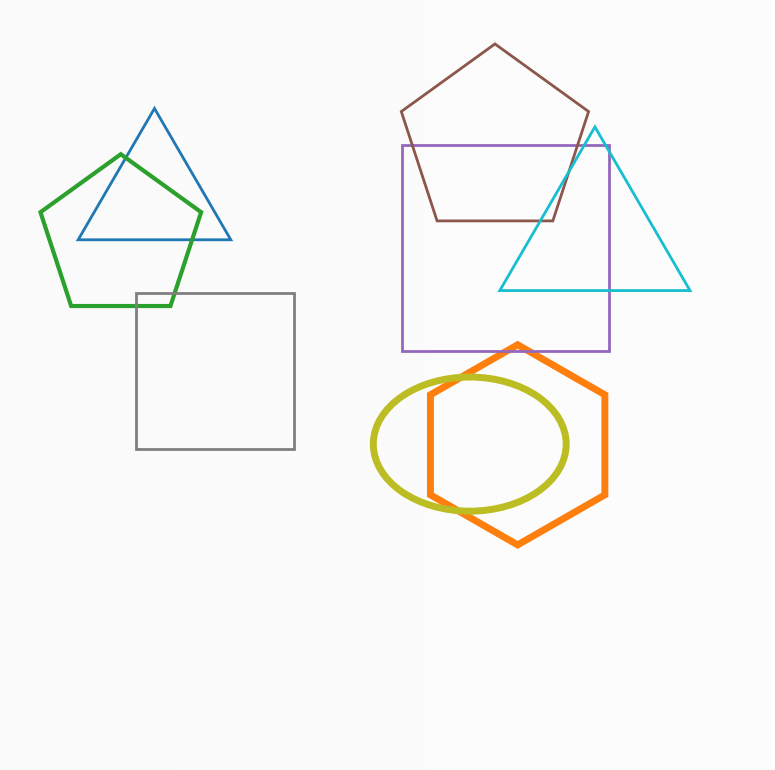[{"shape": "triangle", "thickness": 1, "radius": 0.57, "center": [0.199, 0.745]}, {"shape": "hexagon", "thickness": 2.5, "radius": 0.65, "center": [0.668, 0.422]}, {"shape": "pentagon", "thickness": 1.5, "radius": 0.54, "center": [0.156, 0.691]}, {"shape": "square", "thickness": 1, "radius": 0.67, "center": [0.652, 0.678]}, {"shape": "pentagon", "thickness": 1, "radius": 0.64, "center": [0.639, 0.816]}, {"shape": "square", "thickness": 1, "radius": 0.51, "center": [0.278, 0.519]}, {"shape": "oval", "thickness": 2.5, "radius": 0.62, "center": [0.606, 0.423]}, {"shape": "triangle", "thickness": 1, "radius": 0.71, "center": [0.768, 0.693]}]